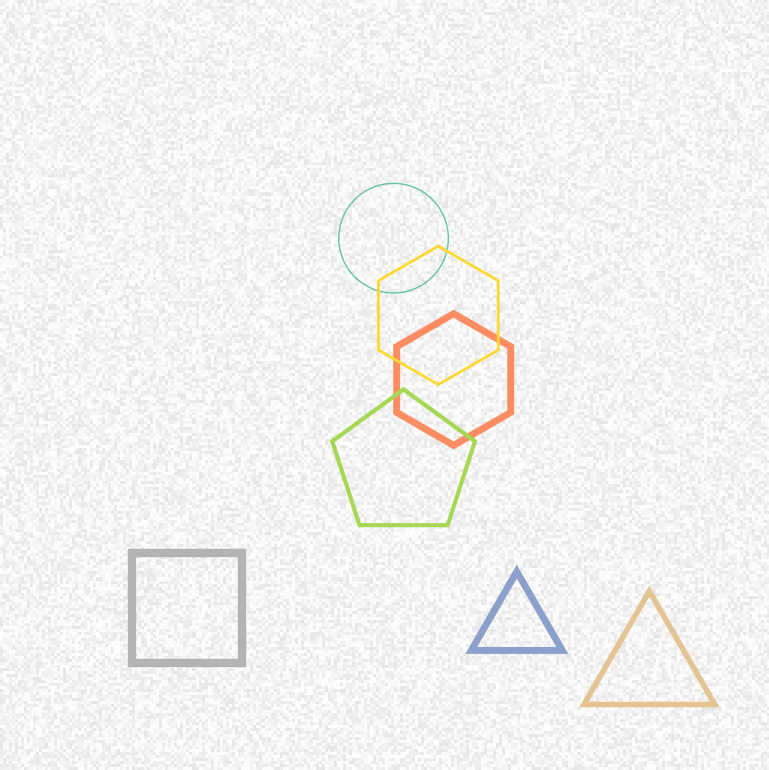[{"shape": "circle", "thickness": 0.5, "radius": 0.36, "center": [0.511, 0.691]}, {"shape": "hexagon", "thickness": 2.5, "radius": 0.43, "center": [0.589, 0.507]}, {"shape": "triangle", "thickness": 2.5, "radius": 0.34, "center": [0.671, 0.189]}, {"shape": "pentagon", "thickness": 1.5, "radius": 0.49, "center": [0.524, 0.397]}, {"shape": "hexagon", "thickness": 1, "radius": 0.45, "center": [0.569, 0.59]}, {"shape": "triangle", "thickness": 2, "radius": 0.49, "center": [0.843, 0.134]}, {"shape": "square", "thickness": 3, "radius": 0.36, "center": [0.243, 0.21]}]